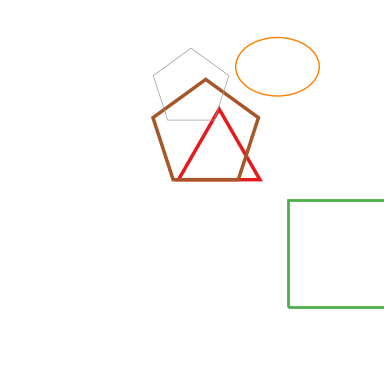[{"shape": "triangle", "thickness": 2.5, "radius": 0.61, "center": [0.569, 0.594]}, {"shape": "square", "thickness": 2, "radius": 0.69, "center": [0.885, 0.341]}, {"shape": "oval", "thickness": 1, "radius": 0.54, "center": [0.721, 0.827]}, {"shape": "pentagon", "thickness": 2.5, "radius": 0.72, "center": [0.534, 0.65]}, {"shape": "pentagon", "thickness": 0.5, "radius": 0.52, "center": [0.496, 0.772]}]